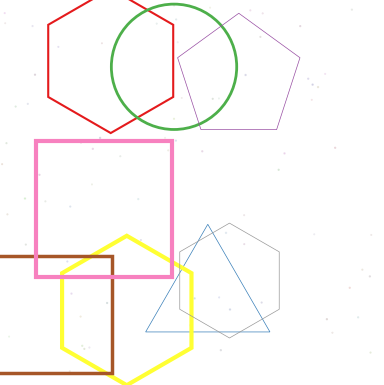[{"shape": "hexagon", "thickness": 1.5, "radius": 0.94, "center": [0.288, 0.842]}, {"shape": "triangle", "thickness": 0.5, "radius": 0.93, "center": [0.54, 0.231]}, {"shape": "circle", "thickness": 2, "radius": 0.81, "center": [0.452, 0.826]}, {"shape": "pentagon", "thickness": 0.5, "radius": 0.84, "center": [0.62, 0.798]}, {"shape": "hexagon", "thickness": 3, "radius": 0.97, "center": [0.329, 0.194]}, {"shape": "square", "thickness": 2.5, "radius": 0.76, "center": [0.141, 0.183]}, {"shape": "square", "thickness": 3, "radius": 0.88, "center": [0.27, 0.458]}, {"shape": "hexagon", "thickness": 0.5, "radius": 0.75, "center": [0.596, 0.271]}]